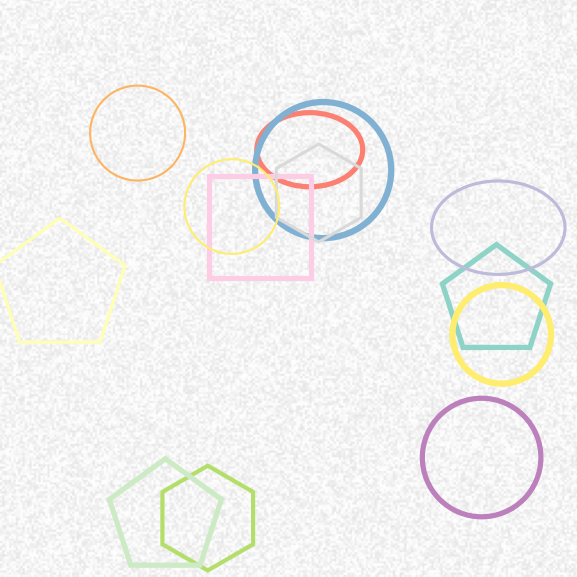[{"shape": "pentagon", "thickness": 2.5, "radius": 0.49, "center": [0.86, 0.477]}, {"shape": "pentagon", "thickness": 1.5, "radius": 0.59, "center": [0.104, 0.503]}, {"shape": "oval", "thickness": 1.5, "radius": 0.58, "center": [0.863, 0.605]}, {"shape": "oval", "thickness": 2.5, "radius": 0.46, "center": [0.536, 0.74]}, {"shape": "circle", "thickness": 3, "radius": 0.59, "center": [0.56, 0.705]}, {"shape": "circle", "thickness": 1, "radius": 0.41, "center": [0.238, 0.769]}, {"shape": "hexagon", "thickness": 2, "radius": 0.45, "center": [0.36, 0.102]}, {"shape": "square", "thickness": 2.5, "radius": 0.44, "center": [0.45, 0.606]}, {"shape": "hexagon", "thickness": 1.5, "radius": 0.42, "center": [0.552, 0.665]}, {"shape": "circle", "thickness": 2.5, "radius": 0.51, "center": [0.834, 0.207]}, {"shape": "pentagon", "thickness": 2.5, "radius": 0.51, "center": [0.286, 0.103]}, {"shape": "circle", "thickness": 1, "radius": 0.41, "center": [0.401, 0.641]}, {"shape": "circle", "thickness": 3, "radius": 0.43, "center": [0.869, 0.42]}]